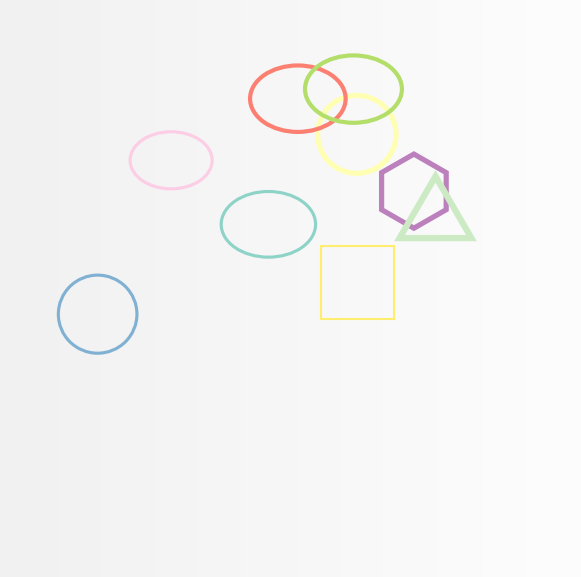[{"shape": "oval", "thickness": 1.5, "radius": 0.41, "center": [0.462, 0.611]}, {"shape": "circle", "thickness": 2.5, "radius": 0.34, "center": [0.614, 0.766]}, {"shape": "oval", "thickness": 2, "radius": 0.41, "center": [0.512, 0.828]}, {"shape": "circle", "thickness": 1.5, "radius": 0.34, "center": [0.168, 0.455]}, {"shape": "oval", "thickness": 2, "radius": 0.42, "center": [0.608, 0.845]}, {"shape": "oval", "thickness": 1.5, "radius": 0.35, "center": [0.294, 0.722]}, {"shape": "hexagon", "thickness": 2.5, "radius": 0.32, "center": [0.712, 0.668]}, {"shape": "triangle", "thickness": 3, "radius": 0.36, "center": [0.749, 0.623]}, {"shape": "square", "thickness": 1, "radius": 0.32, "center": [0.615, 0.509]}]